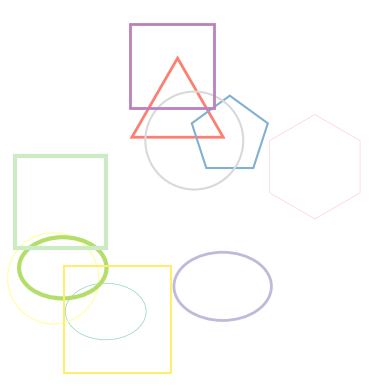[{"shape": "oval", "thickness": 0.5, "radius": 0.52, "center": [0.275, 0.191]}, {"shape": "circle", "thickness": 1, "radius": 0.59, "center": [0.138, 0.277]}, {"shape": "oval", "thickness": 2, "radius": 0.63, "center": [0.578, 0.256]}, {"shape": "triangle", "thickness": 2, "radius": 0.68, "center": [0.461, 0.712]}, {"shape": "pentagon", "thickness": 1.5, "radius": 0.52, "center": [0.597, 0.648]}, {"shape": "oval", "thickness": 3, "radius": 0.57, "center": [0.163, 0.304]}, {"shape": "hexagon", "thickness": 0.5, "radius": 0.68, "center": [0.818, 0.567]}, {"shape": "circle", "thickness": 1.5, "radius": 0.64, "center": [0.505, 0.635]}, {"shape": "square", "thickness": 2, "radius": 0.54, "center": [0.446, 0.829]}, {"shape": "square", "thickness": 3, "radius": 0.59, "center": [0.157, 0.475]}, {"shape": "square", "thickness": 1.5, "radius": 0.69, "center": [0.306, 0.17]}]